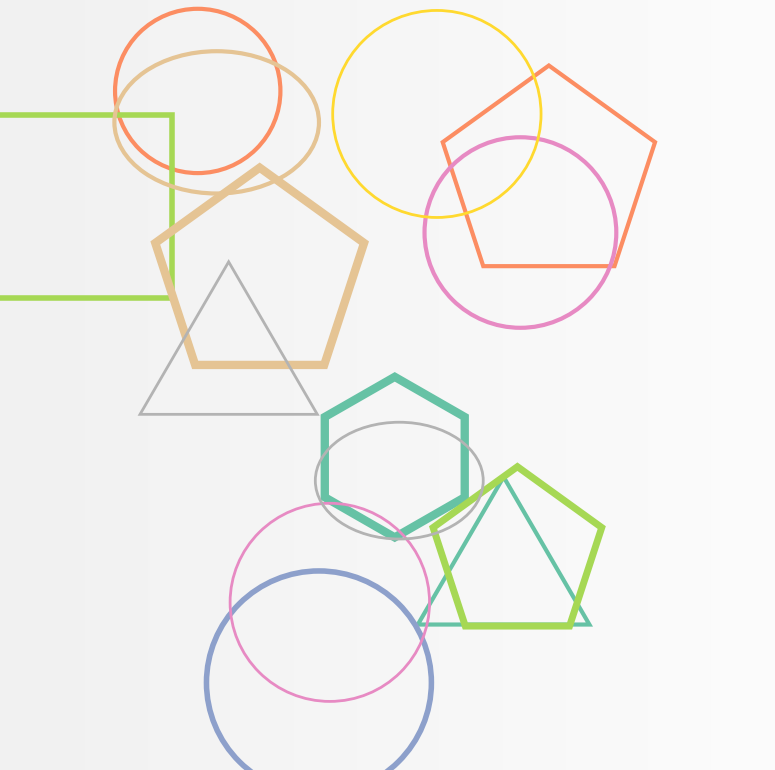[{"shape": "hexagon", "thickness": 3, "radius": 0.52, "center": [0.509, 0.406]}, {"shape": "triangle", "thickness": 1.5, "radius": 0.64, "center": [0.65, 0.253]}, {"shape": "pentagon", "thickness": 1.5, "radius": 0.72, "center": [0.708, 0.771]}, {"shape": "circle", "thickness": 1.5, "radius": 0.53, "center": [0.255, 0.882]}, {"shape": "circle", "thickness": 2, "radius": 0.73, "center": [0.412, 0.113]}, {"shape": "circle", "thickness": 1, "radius": 0.64, "center": [0.426, 0.218]}, {"shape": "circle", "thickness": 1.5, "radius": 0.62, "center": [0.672, 0.698]}, {"shape": "pentagon", "thickness": 2.5, "radius": 0.57, "center": [0.668, 0.279]}, {"shape": "square", "thickness": 2, "radius": 0.59, "center": [0.103, 0.732]}, {"shape": "circle", "thickness": 1, "radius": 0.67, "center": [0.564, 0.852]}, {"shape": "oval", "thickness": 1.5, "radius": 0.66, "center": [0.28, 0.841]}, {"shape": "pentagon", "thickness": 3, "radius": 0.71, "center": [0.335, 0.641]}, {"shape": "oval", "thickness": 1, "radius": 0.54, "center": [0.515, 0.376]}, {"shape": "triangle", "thickness": 1, "radius": 0.66, "center": [0.295, 0.528]}]